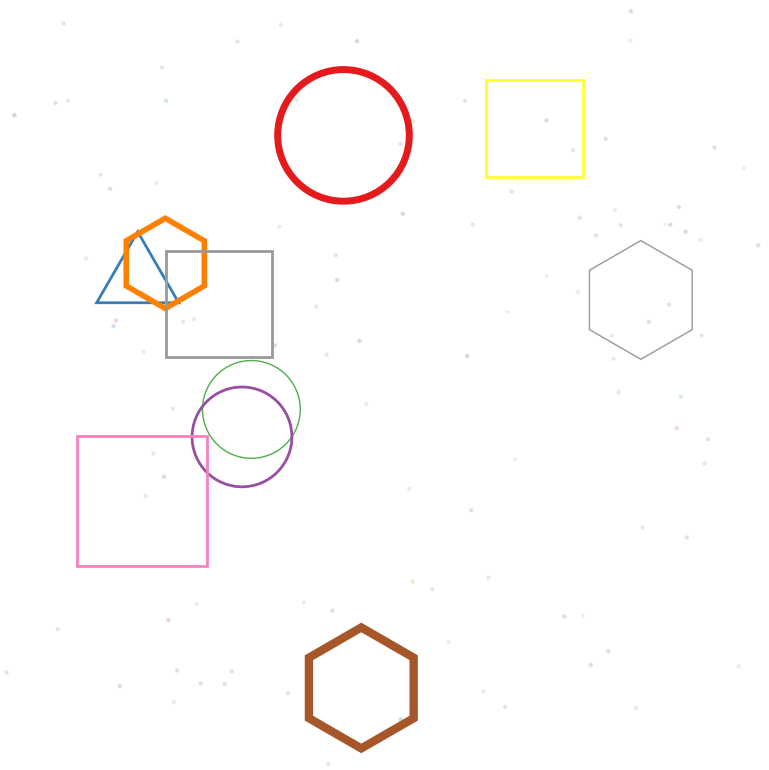[{"shape": "circle", "thickness": 2.5, "radius": 0.43, "center": [0.446, 0.824]}, {"shape": "triangle", "thickness": 1, "radius": 0.31, "center": [0.179, 0.638]}, {"shape": "circle", "thickness": 0.5, "radius": 0.32, "center": [0.326, 0.468]}, {"shape": "circle", "thickness": 1, "radius": 0.32, "center": [0.314, 0.433]}, {"shape": "hexagon", "thickness": 2, "radius": 0.29, "center": [0.215, 0.658]}, {"shape": "square", "thickness": 1, "radius": 0.31, "center": [0.694, 0.833]}, {"shape": "hexagon", "thickness": 3, "radius": 0.39, "center": [0.469, 0.107]}, {"shape": "square", "thickness": 1, "radius": 0.42, "center": [0.184, 0.35]}, {"shape": "square", "thickness": 1, "radius": 0.34, "center": [0.284, 0.605]}, {"shape": "hexagon", "thickness": 0.5, "radius": 0.39, "center": [0.832, 0.61]}]